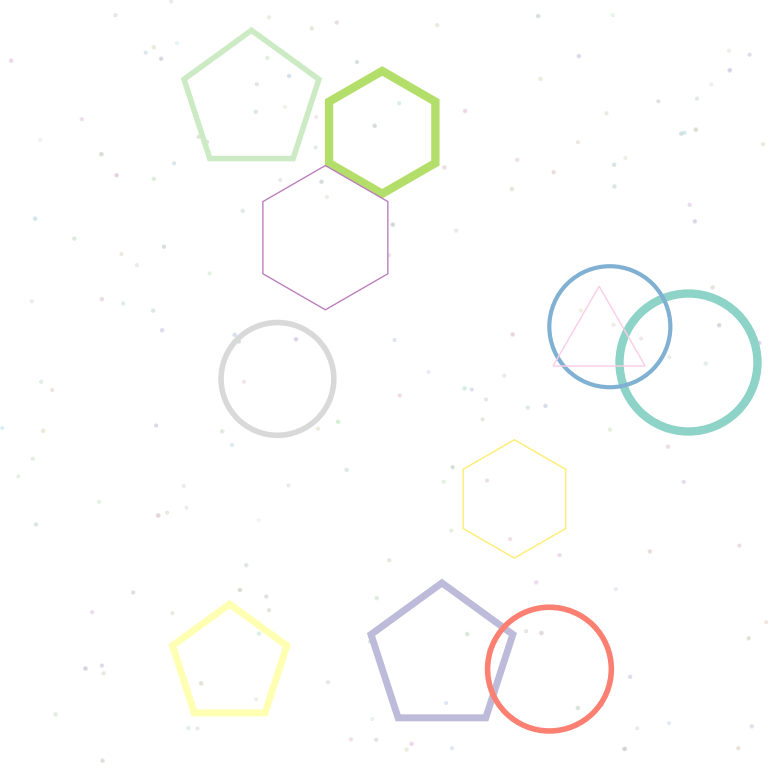[{"shape": "circle", "thickness": 3, "radius": 0.45, "center": [0.894, 0.529]}, {"shape": "pentagon", "thickness": 2.5, "radius": 0.39, "center": [0.298, 0.137]}, {"shape": "pentagon", "thickness": 2.5, "radius": 0.48, "center": [0.574, 0.146]}, {"shape": "circle", "thickness": 2, "radius": 0.4, "center": [0.714, 0.131]}, {"shape": "circle", "thickness": 1.5, "radius": 0.39, "center": [0.792, 0.576]}, {"shape": "hexagon", "thickness": 3, "radius": 0.4, "center": [0.496, 0.828]}, {"shape": "triangle", "thickness": 0.5, "radius": 0.35, "center": [0.778, 0.559]}, {"shape": "circle", "thickness": 2, "radius": 0.37, "center": [0.36, 0.508]}, {"shape": "hexagon", "thickness": 0.5, "radius": 0.47, "center": [0.423, 0.691]}, {"shape": "pentagon", "thickness": 2, "radius": 0.46, "center": [0.327, 0.869]}, {"shape": "hexagon", "thickness": 0.5, "radius": 0.38, "center": [0.668, 0.352]}]